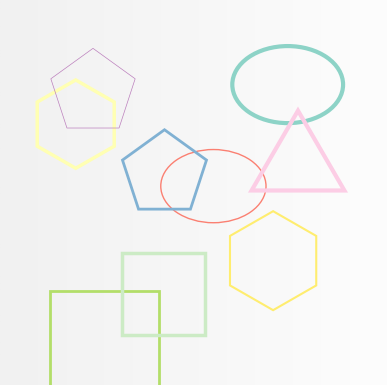[{"shape": "oval", "thickness": 3, "radius": 0.71, "center": [0.742, 0.78]}, {"shape": "hexagon", "thickness": 2.5, "radius": 0.57, "center": [0.195, 0.678]}, {"shape": "oval", "thickness": 1, "radius": 0.68, "center": [0.551, 0.517]}, {"shape": "pentagon", "thickness": 2, "radius": 0.57, "center": [0.424, 0.549]}, {"shape": "square", "thickness": 2, "radius": 0.71, "center": [0.269, 0.102]}, {"shape": "triangle", "thickness": 3, "radius": 0.69, "center": [0.769, 0.574]}, {"shape": "pentagon", "thickness": 0.5, "radius": 0.57, "center": [0.24, 0.76]}, {"shape": "square", "thickness": 2.5, "radius": 0.54, "center": [0.423, 0.236]}, {"shape": "hexagon", "thickness": 1.5, "radius": 0.64, "center": [0.705, 0.323]}]